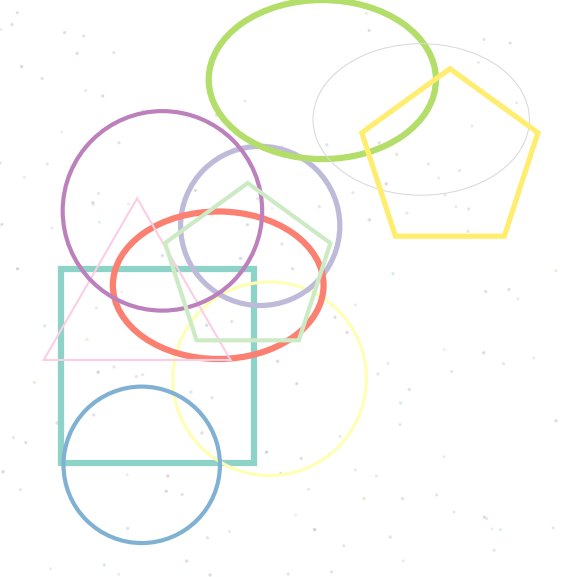[{"shape": "square", "thickness": 3, "radius": 0.84, "center": [0.273, 0.365]}, {"shape": "circle", "thickness": 1.5, "radius": 0.84, "center": [0.467, 0.343]}, {"shape": "circle", "thickness": 2.5, "radius": 0.69, "center": [0.451, 0.608]}, {"shape": "oval", "thickness": 3, "radius": 0.91, "center": [0.378, 0.505]}, {"shape": "circle", "thickness": 2, "radius": 0.68, "center": [0.245, 0.194]}, {"shape": "oval", "thickness": 3, "radius": 0.98, "center": [0.558, 0.861]}, {"shape": "triangle", "thickness": 1, "radius": 0.93, "center": [0.237, 0.469]}, {"shape": "oval", "thickness": 0.5, "radius": 0.94, "center": [0.729, 0.792]}, {"shape": "circle", "thickness": 2, "radius": 0.86, "center": [0.281, 0.634]}, {"shape": "pentagon", "thickness": 2, "radius": 0.75, "center": [0.429, 0.532]}, {"shape": "pentagon", "thickness": 2.5, "radius": 0.8, "center": [0.779, 0.72]}]